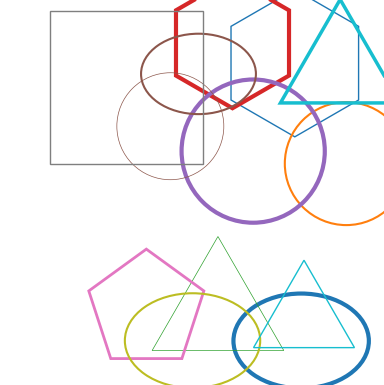[{"shape": "hexagon", "thickness": 1, "radius": 0.96, "center": [0.766, 0.836]}, {"shape": "oval", "thickness": 3, "radius": 0.88, "center": [0.782, 0.114]}, {"shape": "circle", "thickness": 1.5, "radius": 0.8, "center": [0.899, 0.575]}, {"shape": "triangle", "thickness": 0.5, "radius": 0.99, "center": [0.566, 0.188]}, {"shape": "hexagon", "thickness": 3, "radius": 0.85, "center": [0.604, 0.888]}, {"shape": "circle", "thickness": 3, "radius": 0.93, "center": [0.658, 0.608]}, {"shape": "circle", "thickness": 0.5, "radius": 0.69, "center": [0.442, 0.672]}, {"shape": "oval", "thickness": 1.5, "radius": 0.75, "center": [0.516, 0.808]}, {"shape": "pentagon", "thickness": 2, "radius": 0.79, "center": [0.38, 0.196]}, {"shape": "square", "thickness": 1, "radius": 0.99, "center": [0.33, 0.772]}, {"shape": "oval", "thickness": 1.5, "radius": 0.88, "center": [0.5, 0.115]}, {"shape": "triangle", "thickness": 2.5, "radius": 0.9, "center": [0.884, 0.822]}, {"shape": "triangle", "thickness": 1, "radius": 0.76, "center": [0.79, 0.173]}]